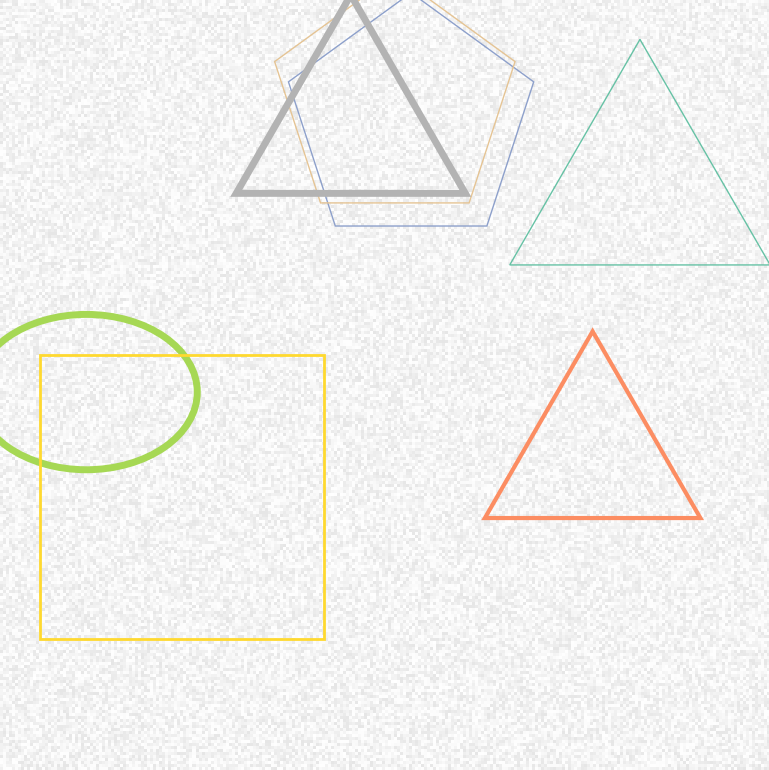[{"shape": "triangle", "thickness": 0.5, "radius": 0.98, "center": [0.831, 0.754]}, {"shape": "triangle", "thickness": 1.5, "radius": 0.81, "center": [0.77, 0.408]}, {"shape": "pentagon", "thickness": 0.5, "radius": 0.84, "center": [0.534, 0.842]}, {"shape": "oval", "thickness": 2.5, "radius": 0.72, "center": [0.112, 0.491]}, {"shape": "square", "thickness": 1, "radius": 0.92, "center": [0.237, 0.354]}, {"shape": "pentagon", "thickness": 0.5, "radius": 0.82, "center": [0.513, 0.869]}, {"shape": "triangle", "thickness": 2.5, "radius": 0.86, "center": [0.456, 0.835]}]